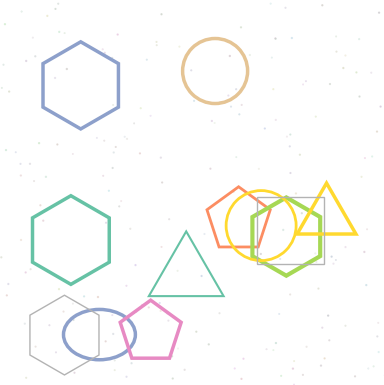[{"shape": "hexagon", "thickness": 2.5, "radius": 0.58, "center": [0.184, 0.377]}, {"shape": "triangle", "thickness": 1.5, "radius": 0.56, "center": [0.484, 0.287]}, {"shape": "pentagon", "thickness": 2, "radius": 0.43, "center": [0.62, 0.428]}, {"shape": "oval", "thickness": 2.5, "radius": 0.47, "center": [0.258, 0.131]}, {"shape": "hexagon", "thickness": 2.5, "radius": 0.57, "center": [0.21, 0.778]}, {"shape": "pentagon", "thickness": 2.5, "radius": 0.42, "center": [0.391, 0.137]}, {"shape": "hexagon", "thickness": 3, "radius": 0.51, "center": [0.744, 0.386]}, {"shape": "triangle", "thickness": 2.5, "radius": 0.44, "center": [0.848, 0.436]}, {"shape": "circle", "thickness": 2, "radius": 0.45, "center": [0.678, 0.414]}, {"shape": "circle", "thickness": 2.5, "radius": 0.42, "center": [0.559, 0.816]}, {"shape": "hexagon", "thickness": 1, "radius": 0.52, "center": [0.167, 0.13]}, {"shape": "square", "thickness": 1, "radius": 0.44, "center": [0.754, 0.402]}]